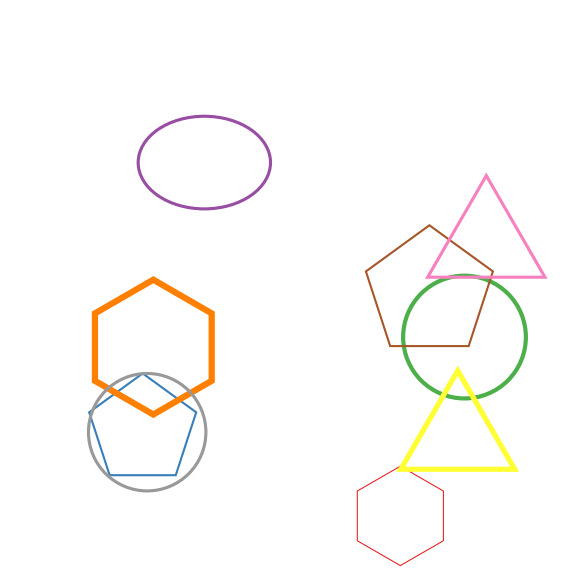[{"shape": "hexagon", "thickness": 0.5, "radius": 0.43, "center": [0.693, 0.106]}, {"shape": "pentagon", "thickness": 1, "radius": 0.49, "center": [0.247, 0.255]}, {"shape": "circle", "thickness": 2, "radius": 0.53, "center": [0.804, 0.415]}, {"shape": "oval", "thickness": 1.5, "radius": 0.57, "center": [0.354, 0.718]}, {"shape": "hexagon", "thickness": 3, "radius": 0.58, "center": [0.265, 0.398]}, {"shape": "triangle", "thickness": 2.5, "radius": 0.57, "center": [0.793, 0.243]}, {"shape": "pentagon", "thickness": 1, "radius": 0.58, "center": [0.744, 0.493]}, {"shape": "triangle", "thickness": 1.5, "radius": 0.59, "center": [0.842, 0.578]}, {"shape": "circle", "thickness": 1.5, "radius": 0.51, "center": [0.255, 0.251]}]